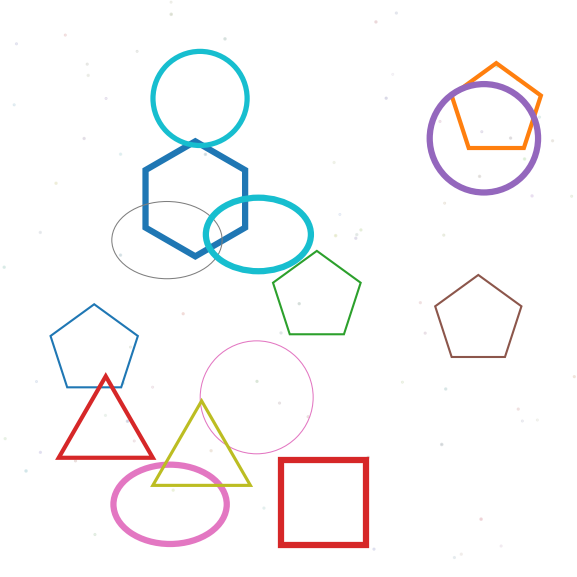[{"shape": "pentagon", "thickness": 1, "radius": 0.4, "center": [0.163, 0.393]}, {"shape": "hexagon", "thickness": 3, "radius": 0.5, "center": [0.338, 0.655]}, {"shape": "pentagon", "thickness": 2, "radius": 0.41, "center": [0.859, 0.809]}, {"shape": "pentagon", "thickness": 1, "radius": 0.4, "center": [0.549, 0.485]}, {"shape": "square", "thickness": 3, "radius": 0.37, "center": [0.56, 0.129]}, {"shape": "triangle", "thickness": 2, "radius": 0.47, "center": [0.183, 0.254]}, {"shape": "circle", "thickness": 3, "radius": 0.47, "center": [0.838, 0.76]}, {"shape": "pentagon", "thickness": 1, "radius": 0.39, "center": [0.828, 0.444]}, {"shape": "oval", "thickness": 3, "radius": 0.49, "center": [0.295, 0.126]}, {"shape": "circle", "thickness": 0.5, "radius": 0.49, "center": [0.444, 0.311]}, {"shape": "oval", "thickness": 0.5, "radius": 0.48, "center": [0.289, 0.583]}, {"shape": "triangle", "thickness": 1.5, "radius": 0.49, "center": [0.349, 0.207]}, {"shape": "oval", "thickness": 3, "radius": 0.45, "center": [0.447, 0.593]}, {"shape": "circle", "thickness": 2.5, "radius": 0.41, "center": [0.346, 0.829]}]